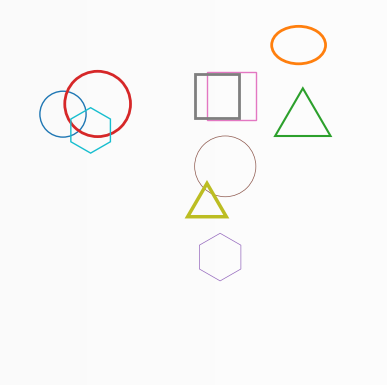[{"shape": "circle", "thickness": 1, "radius": 0.3, "center": [0.163, 0.703]}, {"shape": "oval", "thickness": 2, "radius": 0.35, "center": [0.771, 0.883]}, {"shape": "triangle", "thickness": 1.5, "radius": 0.41, "center": [0.782, 0.688]}, {"shape": "circle", "thickness": 2, "radius": 0.42, "center": [0.252, 0.73]}, {"shape": "hexagon", "thickness": 0.5, "radius": 0.31, "center": [0.568, 0.332]}, {"shape": "circle", "thickness": 0.5, "radius": 0.39, "center": [0.581, 0.568]}, {"shape": "square", "thickness": 1, "radius": 0.31, "center": [0.597, 0.751]}, {"shape": "square", "thickness": 2, "radius": 0.29, "center": [0.56, 0.751]}, {"shape": "triangle", "thickness": 2.5, "radius": 0.29, "center": [0.534, 0.466]}, {"shape": "hexagon", "thickness": 1, "radius": 0.29, "center": [0.234, 0.661]}]